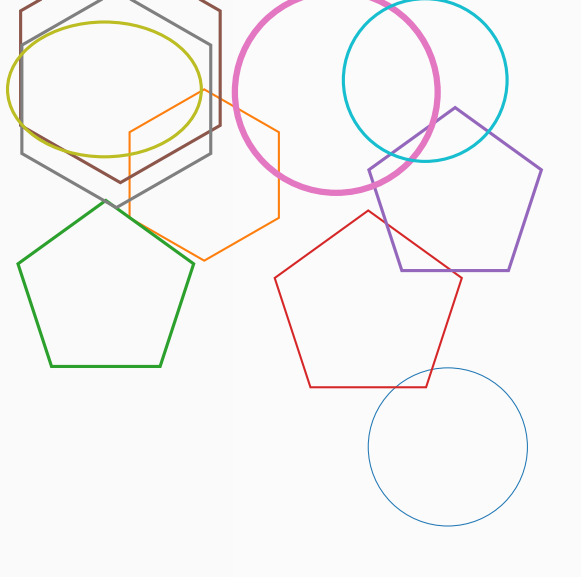[{"shape": "circle", "thickness": 0.5, "radius": 0.68, "center": [0.77, 0.225]}, {"shape": "hexagon", "thickness": 1, "radius": 0.74, "center": [0.351, 0.696]}, {"shape": "pentagon", "thickness": 1.5, "radius": 0.79, "center": [0.182, 0.493]}, {"shape": "pentagon", "thickness": 1, "radius": 0.85, "center": [0.634, 0.465]}, {"shape": "pentagon", "thickness": 1.5, "radius": 0.78, "center": [0.783, 0.657]}, {"shape": "hexagon", "thickness": 1.5, "radius": 0.99, "center": [0.207, 0.881]}, {"shape": "circle", "thickness": 3, "radius": 0.87, "center": [0.579, 0.84]}, {"shape": "hexagon", "thickness": 1.5, "radius": 0.94, "center": [0.2, 0.827]}, {"shape": "oval", "thickness": 1.5, "radius": 0.83, "center": [0.18, 0.844]}, {"shape": "circle", "thickness": 1.5, "radius": 0.7, "center": [0.732, 0.86]}]